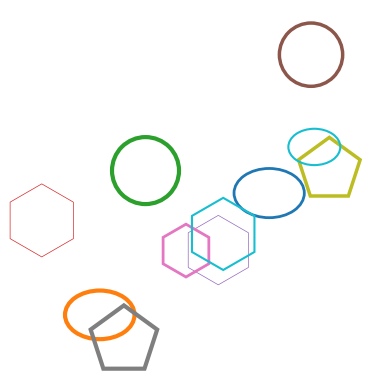[{"shape": "oval", "thickness": 2, "radius": 0.46, "center": [0.699, 0.498]}, {"shape": "oval", "thickness": 3, "radius": 0.45, "center": [0.259, 0.182]}, {"shape": "circle", "thickness": 3, "radius": 0.44, "center": [0.378, 0.557]}, {"shape": "hexagon", "thickness": 0.5, "radius": 0.47, "center": [0.108, 0.428]}, {"shape": "hexagon", "thickness": 0.5, "radius": 0.45, "center": [0.567, 0.35]}, {"shape": "circle", "thickness": 2.5, "radius": 0.41, "center": [0.808, 0.858]}, {"shape": "hexagon", "thickness": 2, "radius": 0.34, "center": [0.483, 0.349]}, {"shape": "pentagon", "thickness": 3, "radius": 0.45, "center": [0.322, 0.116]}, {"shape": "pentagon", "thickness": 2.5, "radius": 0.42, "center": [0.855, 0.559]}, {"shape": "oval", "thickness": 1.5, "radius": 0.34, "center": [0.816, 0.618]}, {"shape": "hexagon", "thickness": 1.5, "radius": 0.47, "center": [0.58, 0.392]}]